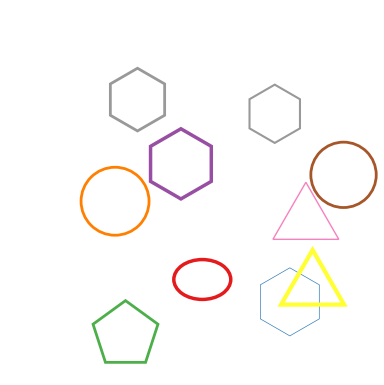[{"shape": "oval", "thickness": 2.5, "radius": 0.37, "center": [0.525, 0.274]}, {"shape": "hexagon", "thickness": 0.5, "radius": 0.44, "center": [0.753, 0.216]}, {"shape": "pentagon", "thickness": 2, "radius": 0.44, "center": [0.326, 0.131]}, {"shape": "hexagon", "thickness": 2.5, "radius": 0.46, "center": [0.47, 0.574]}, {"shape": "circle", "thickness": 2, "radius": 0.44, "center": [0.299, 0.477]}, {"shape": "triangle", "thickness": 3, "radius": 0.47, "center": [0.812, 0.256]}, {"shape": "circle", "thickness": 2, "radius": 0.42, "center": [0.892, 0.546]}, {"shape": "triangle", "thickness": 1, "radius": 0.49, "center": [0.794, 0.428]}, {"shape": "hexagon", "thickness": 2, "radius": 0.41, "center": [0.357, 0.741]}, {"shape": "hexagon", "thickness": 1.5, "radius": 0.38, "center": [0.714, 0.704]}]